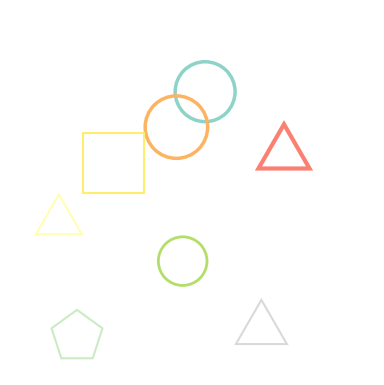[{"shape": "circle", "thickness": 2.5, "radius": 0.39, "center": [0.533, 0.762]}, {"shape": "triangle", "thickness": 1.5, "radius": 0.34, "center": [0.153, 0.426]}, {"shape": "triangle", "thickness": 3, "radius": 0.38, "center": [0.738, 0.601]}, {"shape": "circle", "thickness": 2.5, "radius": 0.41, "center": [0.458, 0.67]}, {"shape": "circle", "thickness": 2, "radius": 0.32, "center": [0.474, 0.322]}, {"shape": "triangle", "thickness": 1.5, "radius": 0.38, "center": [0.679, 0.145]}, {"shape": "pentagon", "thickness": 1.5, "radius": 0.35, "center": [0.2, 0.126]}, {"shape": "square", "thickness": 1.5, "radius": 0.39, "center": [0.295, 0.576]}]